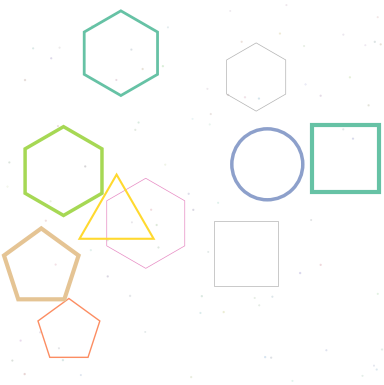[{"shape": "hexagon", "thickness": 2, "radius": 0.55, "center": [0.314, 0.862]}, {"shape": "square", "thickness": 3, "radius": 0.43, "center": [0.897, 0.589]}, {"shape": "pentagon", "thickness": 1, "radius": 0.42, "center": [0.179, 0.14]}, {"shape": "circle", "thickness": 2.5, "radius": 0.46, "center": [0.694, 0.573]}, {"shape": "hexagon", "thickness": 0.5, "radius": 0.59, "center": [0.379, 0.42]}, {"shape": "hexagon", "thickness": 2.5, "radius": 0.58, "center": [0.165, 0.556]}, {"shape": "triangle", "thickness": 1.5, "radius": 0.56, "center": [0.303, 0.435]}, {"shape": "pentagon", "thickness": 3, "radius": 0.51, "center": [0.107, 0.305]}, {"shape": "hexagon", "thickness": 0.5, "radius": 0.44, "center": [0.665, 0.8]}, {"shape": "square", "thickness": 0.5, "radius": 0.42, "center": [0.639, 0.341]}]